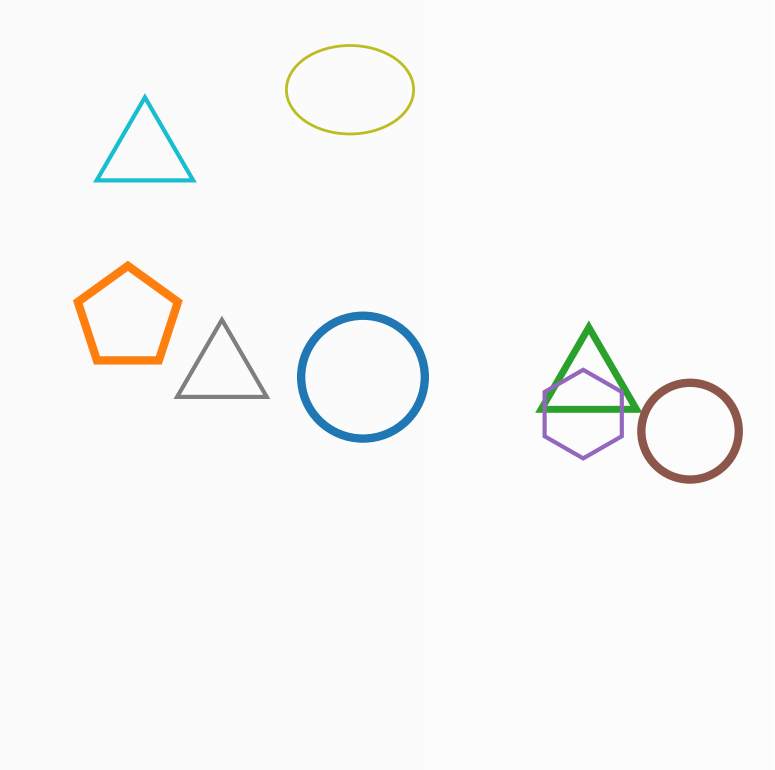[{"shape": "circle", "thickness": 3, "radius": 0.4, "center": [0.468, 0.51]}, {"shape": "pentagon", "thickness": 3, "radius": 0.34, "center": [0.165, 0.587]}, {"shape": "triangle", "thickness": 2.5, "radius": 0.35, "center": [0.76, 0.504]}, {"shape": "hexagon", "thickness": 1.5, "radius": 0.29, "center": [0.753, 0.462]}, {"shape": "circle", "thickness": 3, "radius": 0.31, "center": [0.89, 0.44]}, {"shape": "triangle", "thickness": 1.5, "radius": 0.33, "center": [0.286, 0.518]}, {"shape": "oval", "thickness": 1, "radius": 0.41, "center": [0.452, 0.883]}, {"shape": "triangle", "thickness": 1.5, "radius": 0.36, "center": [0.187, 0.802]}]